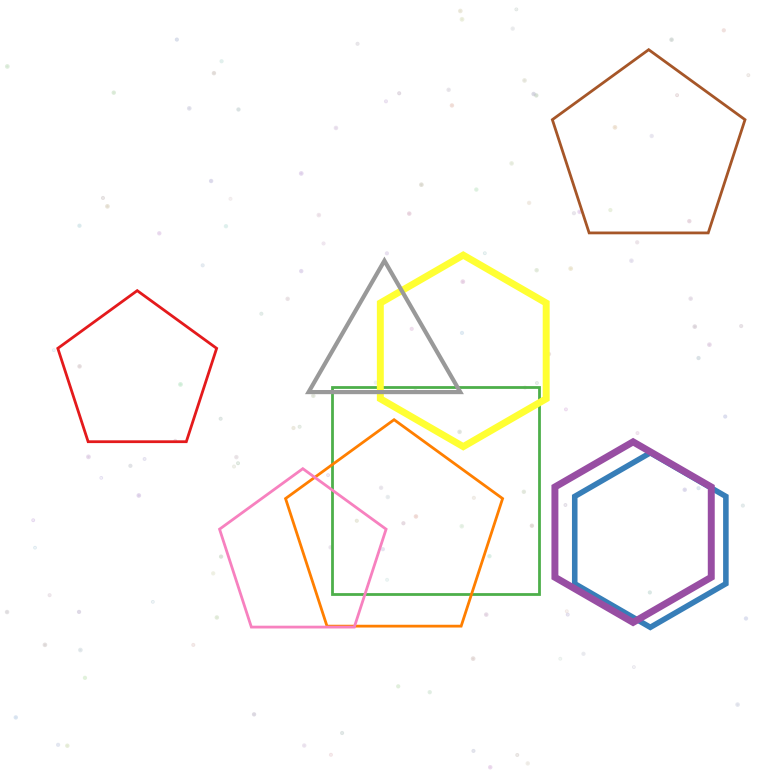[{"shape": "pentagon", "thickness": 1, "radius": 0.54, "center": [0.178, 0.514]}, {"shape": "hexagon", "thickness": 2, "radius": 0.57, "center": [0.845, 0.299]}, {"shape": "square", "thickness": 1, "radius": 0.67, "center": [0.565, 0.363]}, {"shape": "hexagon", "thickness": 2.5, "radius": 0.59, "center": [0.822, 0.309]}, {"shape": "pentagon", "thickness": 1, "radius": 0.74, "center": [0.512, 0.307]}, {"shape": "hexagon", "thickness": 2.5, "radius": 0.62, "center": [0.602, 0.544]}, {"shape": "pentagon", "thickness": 1, "radius": 0.66, "center": [0.842, 0.804]}, {"shape": "pentagon", "thickness": 1, "radius": 0.57, "center": [0.393, 0.278]}, {"shape": "triangle", "thickness": 1.5, "radius": 0.57, "center": [0.499, 0.548]}]